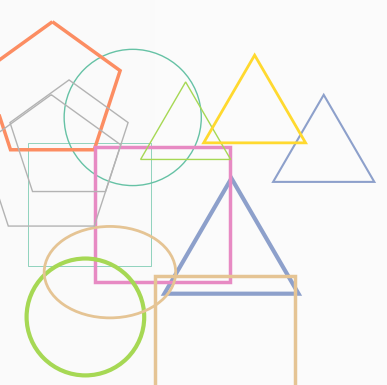[{"shape": "square", "thickness": 0.5, "radius": 0.8, "center": [0.231, 0.468]}, {"shape": "circle", "thickness": 1, "radius": 0.88, "center": [0.343, 0.695]}, {"shape": "pentagon", "thickness": 2.5, "radius": 0.92, "center": [0.135, 0.76]}, {"shape": "triangle", "thickness": 3, "radius": 1.0, "center": [0.597, 0.337]}, {"shape": "triangle", "thickness": 1.5, "radius": 0.75, "center": [0.835, 0.603]}, {"shape": "square", "thickness": 2.5, "radius": 0.88, "center": [0.419, 0.442]}, {"shape": "triangle", "thickness": 1, "radius": 0.67, "center": [0.479, 0.653]}, {"shape": "circle", "thickness": 3, "radius": 0.76, "center": [0.22, 0.177]}, {"shape": "triangle", "thickness": 2, "radius": 0.76, "center": [0.657, 0.705]}, {"shape": "oval", "thickness": 2, "radius": 0.85, "center": [0.284, 0.293]}, {"shape": "square", "thickness": 2.5, "radius": 0.9, "center": [0.58, 0.102]}, {"shape": "pentagon", "thickness": 1, "radius": 0.8, "center": [0.178, 0.632]}, {"shape": "pentagon", "thickness": 1, "radius": 0.94, "center": [0.132, 0.565]}]